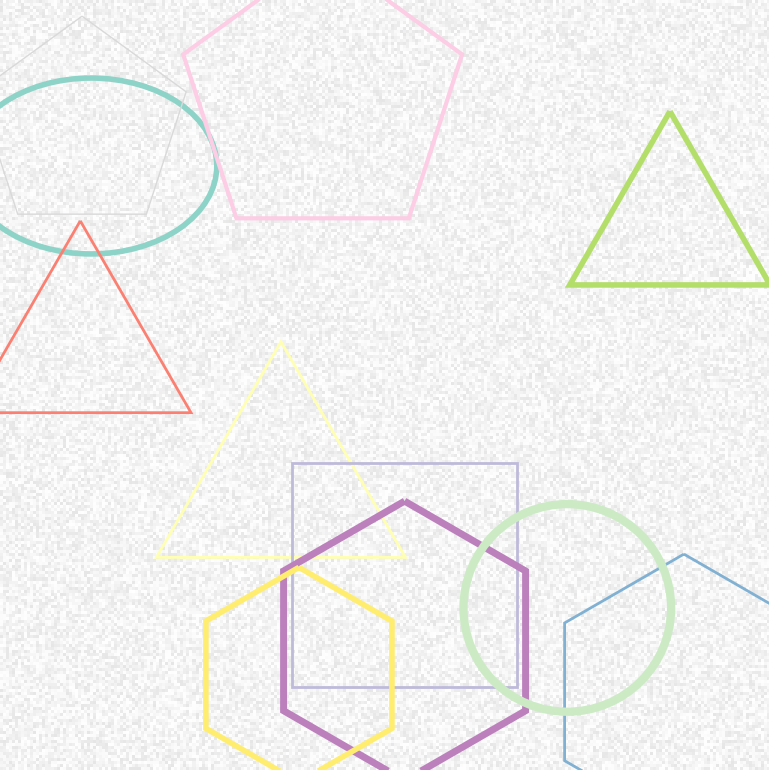[{"shape": "oval", "thickness": 2, "radius": 0.82, "center": [0.118, 0.784]}, {"shape": "triangle", "thickness": 1, "radius": 0.93, "center": [0.365, 0.369]}, {"shape": "square", "thickness": 1, "radius": 0.73, "center": [0.525, 0.253]}, {"shape": "triangle", "thickness": 1, "radius": 0.83, "center": [0.104, 0.547]}, {"shape": "hexagon", "thickness": 1, "radius": 0.89, "center": [0.888, 0.102]}, {"shape": "triangle", "thickness": 2, "radius": 0.75, "center": [0.87, 0.705]}, {"shape": "pentagon", "thickness": 1.5, "radius": 0.95, "center": [0.419, 0.871]}, {"shape": "pentagon", "thickness": 0.5, "radius": 0.71, "center": [0.107, 0.837]}, {"shape": "hexagon", "thickness": 2.5, "radius": 0.91, "center": [0.525, 0.168]}, {"shape": "circle", "thickness": 3, "radius": 0.67, "center": [0.737, 0.211]}, {"shape": "hexagon", "thickness": 2, "radius": 0.7, "center": [0.388, 0.124]}]